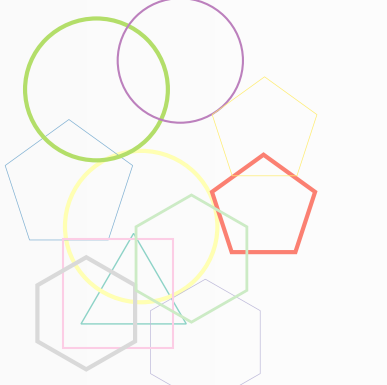[{"shape": "triangle", "thickness": 1, "radius": 0.78, "center": [0.345, 0.237]}, {"shape": "circle", "thickness": 3, "radius": 0.98, "center": [0.364, 0.412]}, {"shape": "hexagon", "thickness": 0.5, "radius": 0.82, "center": [0.53, 0.111]}, {"shape": "pentagon", "thickness": 3, "radius": 0.7, "center": [0.68, 0.458]}, {"shape": "pentagon", "thickness": 0.5, "radius": 0.86, "center": [0.178, 0.517]}, {"shape": "circle", "thickness": 3, "radius": 0.92, "center": [0.249, 0.768]}, {"shape": "square", "thickness": 1.5, "radius": 0.71, "center": [0.305, 0.238]}, {"shape": "hexagon", "thickness": 3, "radius": 0.73, "center": [0.223, 0.186]}, {"shape": "circle", "thickness": 1.5, "radius": 0.81, "center": [0.465, 0.843]}, {"shape": "hexagon", "thickness": 2, "radius": 0.83, "center": [0.494, 0.328]}, {"shape": "pentagon", "thickness": 0.5, "radius": 0.71, "center": [0.683, 0.658]}]